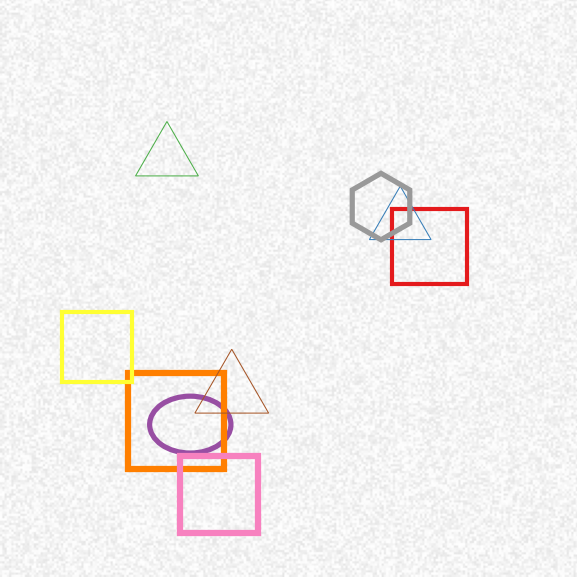[{"shape": "square", "thickness": 2, "radius": 0.33, "center": [0.743, 0.573]}, {"shape": "triangle", "thickness": 0.5, "radius": 0.31, "center": [0.693, 0.615]}, {"shape": "triangle", "thickness": 0.5, "radius": 0.31, "center": [0.289, 0.726]}, {"shape": "oval", "thickness": 2.5, "radius": 0.35, "center": [0.329, 0.264]}, {"shape": "square", "thickness": 3, "radius": 0.41, "center": [0.304, 0.269]}, {"shape": "square", "thickness": 2, "radius": 0.3, "center": [0.168, 0.398]}, {"shape": "triangle", "thickness": 0.5, "radius": 0.37, "center": [0.401, 0.321]}, {"shape": "square", "thickness": 3, "radius": 0.33, "center": [0.379, 0.143]}, {"shape": "hexagon", "thickness": 2.5, "radius": 0.29, "center": [0.66, 0.641]}]